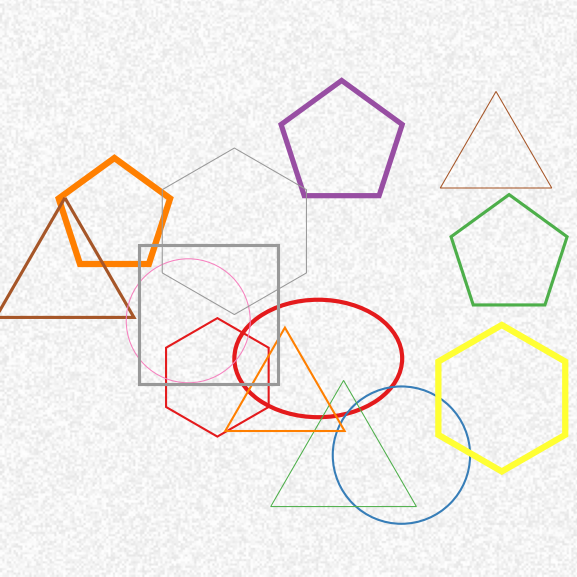[{"shape": "hexagon", "thickness": 1, "radius": 0.51, "center": [0.376, 0.346]}, {"shape": "oval", "thickness": 2, "radius": 0.73, "center": [0.551, 0.378]}, {"shape": "circle", "thickness": 1, "radius": 0.59, "center": [0.695, 0.211]}, {"shape": "triangle", "thickness": 0.5, "radius": 0.73, "center": [0.595, 0.195]}, {"shape": "pentagon", "thickness": 1.5, "radius": 0.53, "center": [0.882, 0.557]}, {"shape": "pentagon", "thickness": 2.5, "radius": 0.55, "center": [0.592, 0.749]}, {"shape": "pentagon", "thickness": 3, "radius": 0.51, "center": [0.198, 0.624]}, {"shape": "triangle", "thickness": 1, "radius": 0.6, "center": [0.493, 0.312]}, {"shape": "hexagon", "thickness": 3, "radius": 0.63, "center": [0.869, 0.31]}, {"shape": "triangle", "thickness": 0.5, "radius": 0.56, "center": [0.859, 0.729]}, {"shape": "triangle", "thickness": 1.5, "radius": 0.69, "center": [0.112, 0.519]}, {"shape": "circle", "thickness": 0.5, "radius": 0.54, "center": [0.326, 0.444]}, {"shape": "hexagon", "thickness": 0.5, "radius": 0.72, "center": [0.406, 0.599]}, {"shape": "square", "thickness": 1.5, "radius": 0.6, "center": [0.361, 0.454]}]